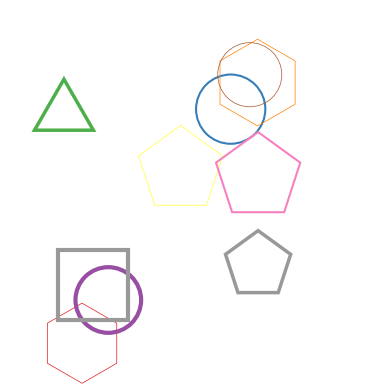[{"shape": "hexagon", "thickness": 0.5, "radius": 0.52, "center": [0.213, 0.109]}, {"shape": "circle", "thickness": 1.5, "radius": 0.45, "center": [0.599, 0.716]}, {"shape": "triangle", "thickness": 2.5, "radius": 0.44, "center": [0.166, 0.706]}, {"shape": "circle", "thickness": 3, "radius": 0.43, "center": [0.281, 0.221]}, {"shape": "hexagon", "thickness": 0.5, "radius": 0.56, "center": [0.669, 0.786]}, {"shape": "pentagon", "thickness": 0.5, "radius": 0.57, "center": [0.469, 0.56]}, {"shape": "circle", "thickness": 0.5, "radius": 0.42, "center": [0.649, 0.806]}, {"shape": "pentagon", "thickness": 1.5, "radius": 0.58, "center": [0.67, 0.542]}, {"shape": "pentagon", "thickness": 2.5, "radius": 0.44, "center": [0.67, 0.312]}, {"shape": "square", "thickness": 3, "radius": 0.45, "center": [0.242, 0.259]}]